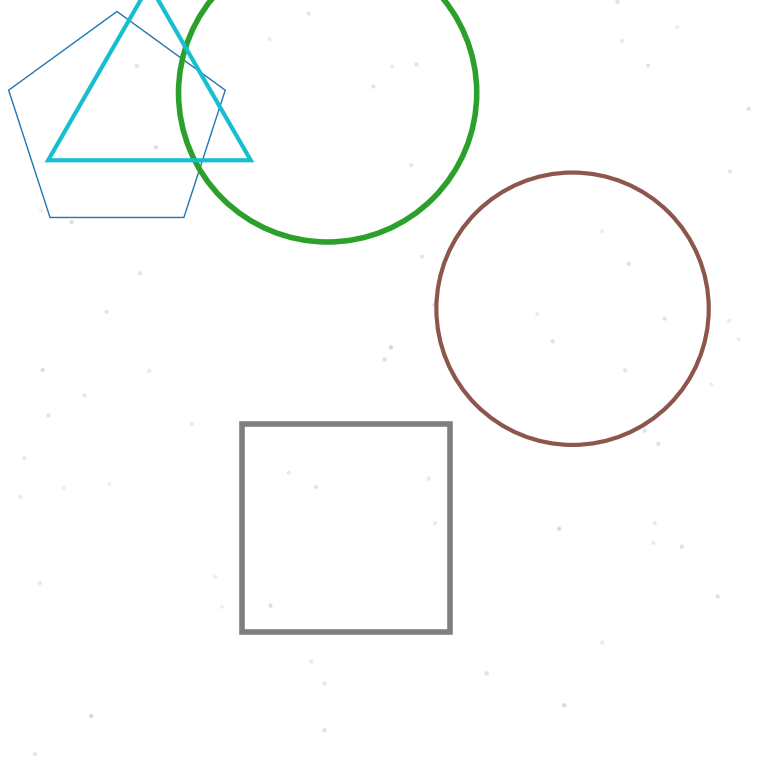[{"shape": "pentagon", "thickness": 0.5, "radius": 0.74, "center": [0.152, 0.837]}, {"shape": "circle", "thickness": 2, "radius": 0.97, "center": [0.425, 0.879]}, {"shape": "circle", "thickness": 1.5, "radius": 0.88, "center": [0.744, 0.599]}, {"shape": "square", "thickness": 2, "radius": 0.68, "center": [0.449, 0.314]}, {"shape": "triangle", "thickness": 1.5, "radius": 0.76, "center": [0.194, 0.868]}]